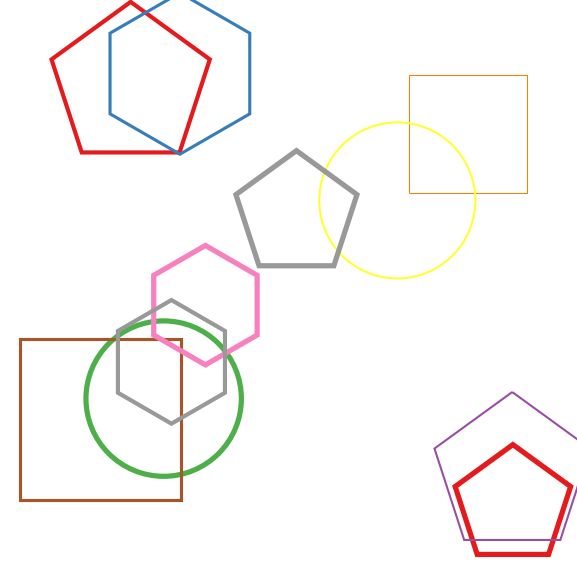[{"shape": "pentagon", "thickness": 2.5, "radius": 0.53, "center": [0.888, 0.124]}, {"shape": "pentagon", "thickness": 2, "radius": 0.72, "center": [0.226, 0.852]}, {"shape": "hexagon", "thickness": 1.5, "radius": 0.7, "center": [0.312, 0.872]}, {"shape": "circle", "thickness": 2.5, "radius": 0.67, "center": [0.283, 0.309]}, {"shape": "pentagon", "thickness": 1, "radius": 0.71, "center": [0.887, 0.179]}, {"shape": "square", "thickness": 0.5, "radius": 0.51, "center": [0.81, 0.767]}, {"shape": "circle", "thickness": 1, "radius": 0.68, "center": [0.688, 0.652]}, {"shape": "square", "thickness": 1.5, "radius": 0.7, "center": [0.174, 0.273]}, {"shape": "hexagon", "thickness": 2.5, "radius": 0.52, "center": [0.356, 0.471]}, {"shape": "hexagon", "thickness": 2, "radius": 0.54, "center": [0.297, 0.373]}, {"shape": "pentagon", "thickness": 2.5, "radius": 0.55, "center": [0.513, 0.628]}]